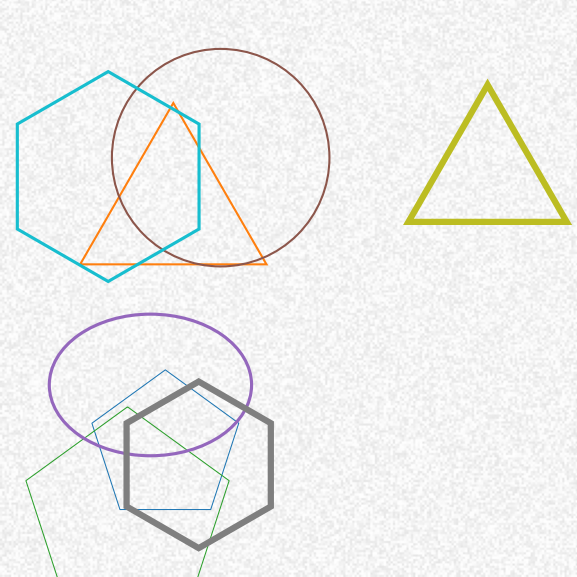[{"shape": "pentagon", "thickness": 0.5, "radius": 0.67, "center": [0.286, 0.225]}, {"shape": "triangle", "thickness": 1, "radius": 0.93, "center": [0.3, 0.635]}, {"shape": "pentagon", "thickness": 0.5, "radius": 0.92, "center": [0.221, 0.11]}, {"shape": "oval", "thickness": 1.5, "radius": 0.88, "center": [0.26, 0.333]}, {"shape": "circle", "thickness": 1, "radius": 0.94, "center": [0.382, 0.726]}, {"shape": "hexagon", "thickness": 3, "radius": 0.72, "center": [0.344, 0.194]}, {"shape": "triangle", "thickness": 3, "radius": 0.79, "center": [0.844, 0.694]}, {"shape": "hexagon", "thickness": 1.5, "radius": 0.91, "center": [0.187, 0.693]}]